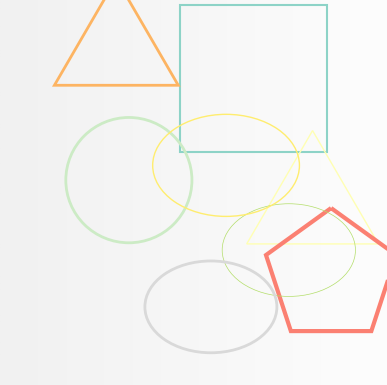[{"shape": "square", "thickness": 1.5, "radius": 0.95, "center": [0.653, 0.796]}, {"shape": "triangle", "thickness": 1, "radius": 0.98, "center": [0.807, 0.465]}, {"shape": "pentagon", "thickness": 3, "radius": 0.88, "center": [0.854, 0.283]}, {"shape": "triangle", "thickness": 2, "radius": 0.92, "center": [0.3, 0.871]}, {"shape": "oval", "thickness": 0.5, "radius": 0.86, "center": [0.745, 0.35]}, {"shape": "oval", "thickness": 2, "radius": 0.85, "center": [0.544, 0.203]}, {"shape": "circle", "thickness": 2, "radius": 0.81, "center": [0.333, 0.532]}, {"shape": "oval", "thickness": 1, "radius": 0.95, "center": [0.583, 0.57]}]